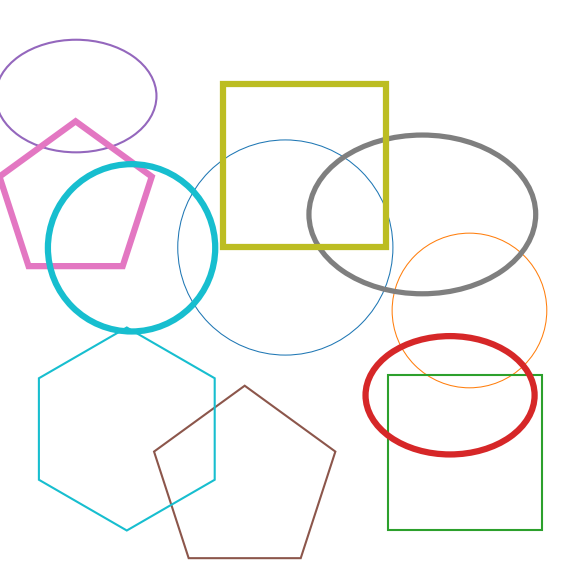[{"shape": "circle", "thickness": 0.5, "radius": 0.93, "center": [0.494, 0.571]}, {"shape": "circle", "thickness": 0.5, "radius": 0.67, "center": [0.813, 0.462]}, {"shape": "square", "thickness": 1, "radius": 0.67, "center": [0.805, 0.216]}, {"shape": "oval", "thickness": 3, "radius": 0.73, "center": [0.779, 0.315]}, {"shape": "oval", "thickness": 1, "radius": 0.7, "center": [0.132, 0.833]}, {"shape": "pentagon", "thickness": 1, "radius": 0.83, "center": [0.424, 0.166]}, {"shape": "pentagon", "thickness": 3, "radius": 0.69, "center": [0.131, 0.65]}, {"shape": "oval", "thickness": 2.5, "radius": 0.98, "center": [0.731, 0.628]}, {"shape": "square", "thickness": 3, "radius": 0.71, "center": [0.527, 0.713]}, {"shape": "circle", "thickness": 3, "radius": 0.72, "center": [0.228, 0.57]}, {"shape": "hexagon", "thickness": 1, "radius": 0.88, "center": [0.22, 0.256]}]